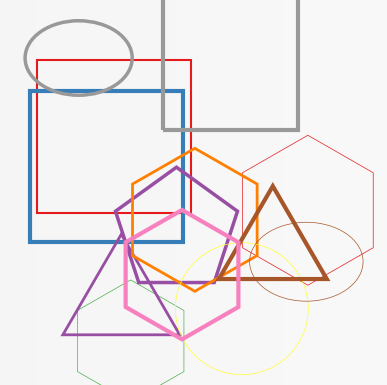[{"shape": "hexagon", "thickness": 0.5, "radius": 0.97, "center": [0.794, 0.454]}, {"shape": "square", "thickness": 1.5, "radius": 0.99, "center": [0.293, 0.645]}, {"shape": "square", "thickness": 3, "radius": 0.98, "center": [0.275, 0.567]}, {"shape": "hexagon", "thickness": 0.5, "radius": 0.79, "center": [0.337, 0.114]}, {"shape": "triangle", "thickness": 2, "radius": 0.87, "center": [0.313, 0.217]}, {"shape": "pentagon", "thickness": 2.5, "radius": 0.83, "center": [0.455, 0.4]}, {"shape": "hexagon", "thickness": 2, "radius": 0.93, "center": [0.503, 0.429]}, {"shape": "circle", "thickness": 0.5, "radius": 0.86, "center": [0.624, 0.198]}, {"shape": "triangle", "thickness": 3, "radius": 0.8, "center": [0.704, 0.356]}, {"shape": "oval", "thickness": 0.5, "radius": 0.73, "center": [0.791, 0.32]}, {"shape": "hexagon", "thickness": 3, "radius": 0.84, "center": [0.47, 0.287]}, {"shape": "square", "thickness": 3, "radius": 0.87, "center": [0.594, 0.837]}, {"shape": "oval", "thickness": 2.5, "radius": 0.69, "center": [0.203, 0.849]}]